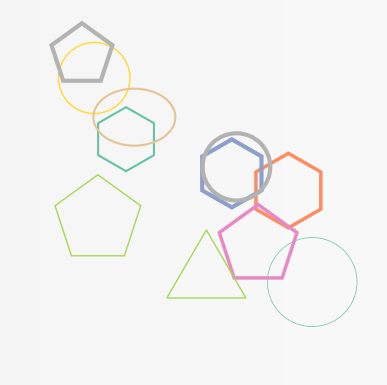[{"shape": "circle", "thickness": 0.5, "radius": 0.58, "center": [0.806, 0.267]}, {"shape": "hexagon", "thickness": 1.5, "radius": 0.42, "center": [0.325, 0.639]}, {"shape": "hexagon", "thickness": 2.5, "radius": 0.48, "center": [0.744, 0.505]}, {"shape": "hexagon", "thickness": 3, "radius": 0.44, "center": [0.598, 0.55]}, {"shape": "pentagon", "thickness": 2.5, "radius": 0.53, "center": [0.666, 0.363]}, {"shape": "triangle", "thickness": 1, "radius": 0.59, "center": [0.533, 0.285]}, {"shape": "pentagon", "thickness": 1, "radius": 0.58, "center": [0.253, 0.43]}, {"shape": "circle", "thickness": 1, "radius": 0.46, "center": [0.243, 0.797]}, {"shape": "oval", "thickness": 1.5, "radius": 0.53, "center": [0.347, 0.696]}, {"shape": "circle", "thickness": 3, "radius": 0.44, "center": [0.61, 0.567]}, {"shape": "pentagon", "thickness": 3, "radius": 0.41, "center": [0.212, 0.857]}]